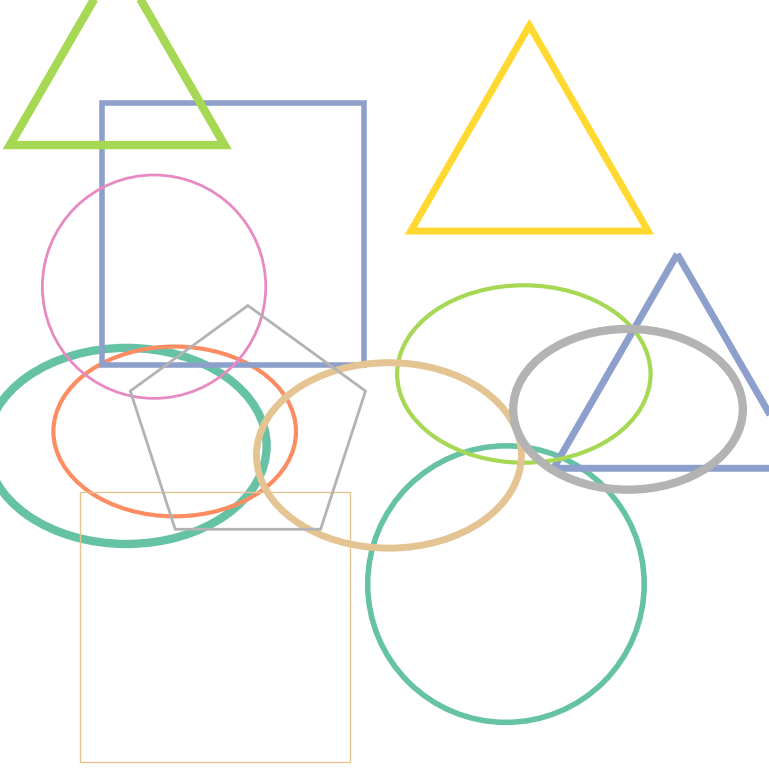[{"shape": "circle", "thickness": 2, "radius": 0.9, "center": [0.657, 0.241]}, {"shape": "oval", "thickness": 3, "radius": 0.91, "center": [0.164, 0.421]}, {"shape": "oval", "thickness": 1.5, "radius": 0.79, "center": [0.227, 0.44]}, {"shape": "triangle", "thickness": 2.5, "radius": 0.93, "center": [0.88, 0.485]}, {"shape": "square", "thickness": 2, "radius": 0.85, "center": [0.303, 0.696]}, {"shape": "circle", "thickness": 1, "radius": 0.73, "center": [0.2, 0.628]}, {"shape": "triangle", "thickness": 3, "radius": 0.8, "center": [0.152, 0.892]}, {"shape": "oval", "thickness": 1.5, "radius": 0.82, "center": [0.68, 0.514]}, {"shape": "triangle", "thickness": 2.5, "radius": 0.89, "center": [0.688, 0.789]}, {"shape": "oval", "thickness": 2.5, "radius": 0.86, "center": [0.505, 0.409]}, {"shape": "square", "thickness": 0.5, "radius": 0.88, "center": [0.28, 0.186]}, {"shape": "oval", "thickness": 3, "radius": 0.75, "center": [0.816, 0.468]}, {"shape": "pentagon", "thickness": 1, "radius": 0.8, "center": [0.322, 0.443]}]